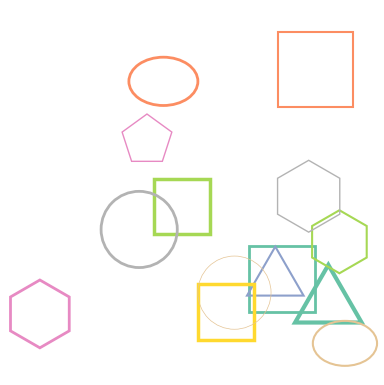[{"shape": "square", "thickness": 2, "radius": 0.43, "center": [0.732, 0.276]}, {"shape": "triangle", "thickness": 3, "radius": 0.5, "center": [0.853, 0.212]}, {"shape": "oval", "thickness": 2, "radius": 0.45, "center": [0.424, 0.789]}, {"shape": "square", "thickness": 1.5, "radius": 0.49, "center": [0.82, 0.82]}, {"shape": "triangle", "thickness": 1.5, "radius": 0.42, "center": [0.715, 0.275]}, {"shape": "hexagon", "thickness": 2, "radius": 0.44, "center": [0.104, 0.185]}, {"shape": "pentagon", "thickness": 1, "radius": 0.34, "center": [0.382, 0.636]}, {"shape": "hexagon", "thickness": 1.5, "radius": 0.41, "center": [0.882, 0.372]}, {"shape": "square", "thickness": 2.5, "radius": 0.36, "center": [0.473, 0.463]}, {"shape": "square", "thickness": 2.5, "radius": 0.36, "center": [0.586, 0.19]}, {"shape": "oval", "thickness": 1.5, "radius": 0.42, "center": [0.896, 0.108]}, {"shape": "circle", "thickness": 0.5, "radius": 0.48, "center": [0.609, 0.24]}, {"shape": "hexagon", "thickness": 1, "radius": 0.47, "center": [0.802, 0.49]}, {"shape": "circle", "thickness": 2, "radius": 0.49, "center": [0.362, 0.404]}]